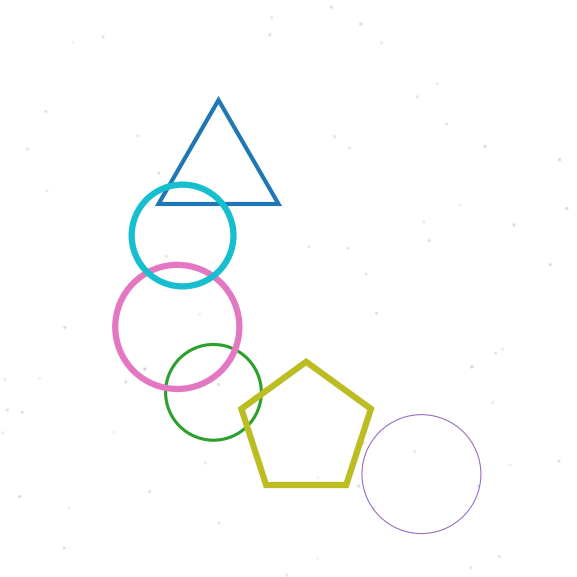[{"shape": "triangle", "thickness": 2, "radius": 0.6, "center": [0.378, 0.706]}, {"shape": "circle", "thickness": 1.5, "radius": 0.41, "center": [0.37, 0.32]}, {"shape": "circle", "thickness": 0.5, "radius": 0.51, "center": [0.73, 0.178]}, {"shape": "circle", "thickness": 3, "radius": 0.54, "center": [0.307, 0.433]}, {"shape": "pentagon", "thickness": 3, "radius": 0.59, "center": [0.53, 0.255]}, {"shape": "circle", "thickness": 3, "radius": 0.44, "center": [0.316, 0.591]}]